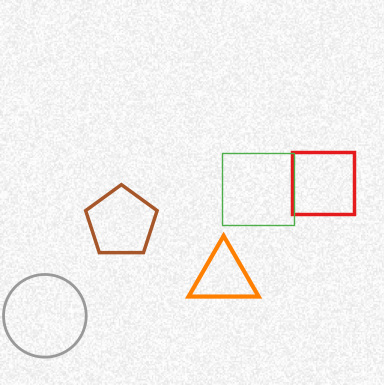[{"shape": "square", "thickness": 2.5, "radius": 0.4, "center": [0.838, 0.524]}, {"shape": "square", "thickness": 1, "radius": 0.47, "center": [0.67, 0.509]}, {"shape": "triangle", "thickness": 3, "radius": 0.53, "center": [0.581, 0.282]}, {"shape": "pentagon", "thickness": 2.5, "radius": 0.49, "center": [0.315, 0.423]}, {"shape": "circle", "thickness": 2, "radius": 0.54, "center": [0.117, 0.18]}]